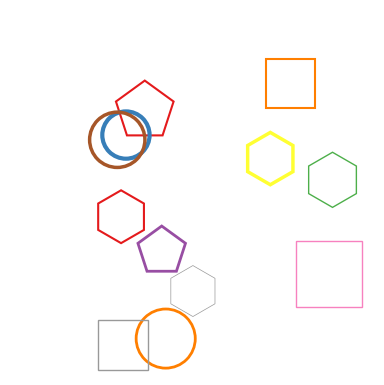[{"shape": "pentagon", "thickness": 1.5, "radius": 0.39, "center": [0.376, 0.712]}, {"shape": "hexagon", "thickness": 1.5, "radius": 0.34, "center": [0.314, 0.437]}, {"shape": "circle", "thickness": 3, "radius": 0.31, "center": [0.327, 0.649]}, {"shape": "hexagon", "thickness": 1, "radius": 0.36, "center": [0.864, 0.533]}, {"shape": "pentagon", "thickness": 2, "radius": 0.32, "center": [0.42, 0.348]}, {"shape": "square", "thickness": 1.5, "radius": 0.32, "center": [0.754, 0.784]}, {"shape": "circle", "thickness": 2, "radius": 0.38, "center": [0.43, 0.121]}, {"shape": "hexagon", "thickness": 2.5, "radius": 0.34, "center": [0.702, 0.588]}, {"shape": "circle", "thickness": 2.5, "radius": 0.36, "center": [0.305, 0.637]}, {"shape": "square", "thickness": 1, "radius": 0.43, "center": [0.854, 0.289]}, {"shape": "square", "thickness": 1, "radius": 0.33, "center": [0.319, 0.104]}, {"shape": "hexagon", "thickness": 0.5, "radius": 0.33, "center": [0.501, 0.244]}]